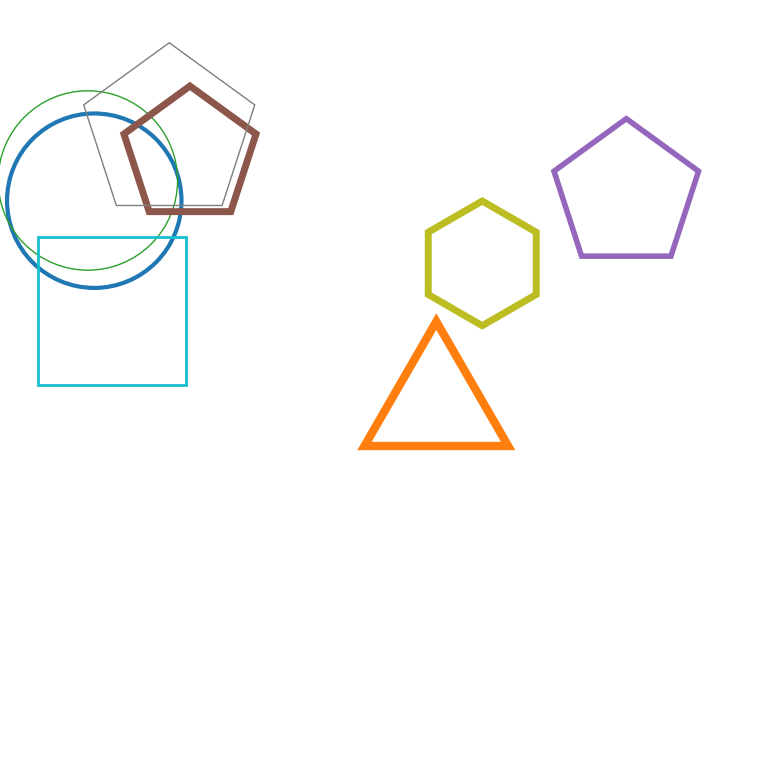[{"shape": "circle", "thickness": 1.5, "radius": 0.57, "center": [0.122, 0.739]}, {"shape": "triangle", "thickness": 3, "radius": 0.54, "center": [0.567, 0.475]}, {"shape": "circle", "thickness": 0.5, "radius": 0.58, "center": [0.114, 0.766]}, {"shape": "pentagon", "thickness": 2, "radius": 0.49, "center": [0.813, 0.747]}, {"shape": "pentagon", "thickness": 2.5, "radius": 0.45, "center": [0.247, 0.798]}, {"shape": "pentagon", "thickness": 0.5, "radius": 0.58, "center": [0.22, 0.828]}, {"shape": "hexagon", "thickness": 2.5, "radius": 0.4, "center": [0.626, 0.658]}, {"shape": "square", "thickness": 1, "radius": 0.48, "center": [0.146, 0.596]}]